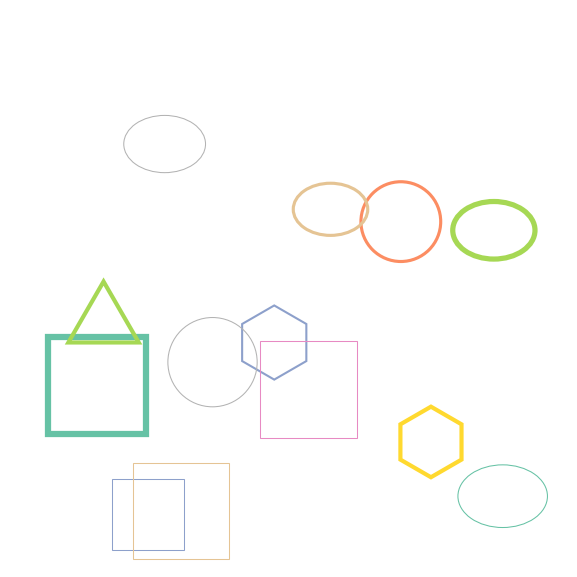[{"shape": "square", "thickness": 3, "radius": 0.42, "center": [0.168, 0.331]}, {"shape": "oval", "thickness": 0.5, "radius": 0.39, "center": [0.87, 0.14]}, {"shape": "circle", "thickness": 1.5, "radius": 0.35, "center": [0.694, 0.615]}, {"shape": "square", "thickness": 0.5, "radius": 0.31, "center": [0.257, 0.108]}, {"shape": "hexagon", "thickness": 1, "radius": 0.32, "center": [0.475, 0.406]}, {"shape": "square", "thickness": 0.5, "radius": 0.42, "center": [0.534, 0.325]}, {"shape": "triangle", "thickness": 2, "radius": 0.35, "center": [0.179, 0.441]}, {"shape": "oval", "thickness": 2.5, "radius": 0.36, "center": [0.855, 0.6]}, {"shape": "hexagon", "thickness": 2, "radius": 0.31, "center": [0.746, 0.234]}, {"shape": "square", "thickness": 0.5, "radius": 0.42, "center": [0.313, 0.114]}, {"shape": "oval", "thickness": 1.5, "radius": 0.32, "center": [0.572, 0.637]}, {"shape": "oval", "thickness": 0.5, "radius": 0.35, "center": [0.285, 0.75]}, {"shape": "circle", "thickness": 0.5, "radius": 0.39, "center": [0.368, 0.372]}]